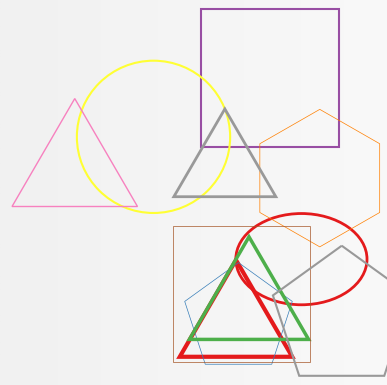[{"shape": "triangle", "thickness": 3, "radius": 0.84, "center": [0.609, 0.157]}, {"shape": "oval", "thickness": 2, "radius": 0.85, "center": [0.778, 0.327]}, {"shape": "pentagon", "thickness": 0.5, "radius": 0.73, "center": [0.615, 0.172]}, {"shape": "triangle", "thickness": 2.5, "radius": 0.89, "center": [0.643, 0.207]}, {"shape": "square", "thickness": 1.5, "radius": 0.89, "center": [0.696, 0.798]}, {"shape": "hexagon", "thickness": 0.5, "radius": 0.89, "center": [0.825, 0.537]}, {"shape": "circle", "thickness": 1.5, "radius": 0.99, "center": [0.396, 0.645]}, {"shape": "square", "thickness": 0.5, "radius": 0.88, "center": [0.624, 0.236]}, {"shape": "triangle", "thickness": 1, "radius": 0.93, "center": [0.193, 0.557]}, {"shape": "pentagon", "thickness": 1.5, "radius": 0.93, "center": [0.882, 0.175]}, {"shape": "triangle", "thickness": 2, "radius": 0.76, "center": [0.58, 0.565]}]